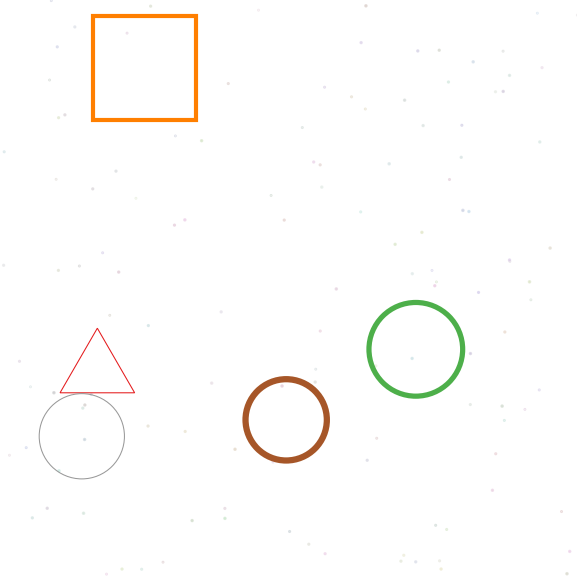[{"shape": "triangle", "thickness": 0.5, "radius": 0.37, "center": [0.169, 0.356]}, {"shape": "circle", "thickness": 2.5, "radius": 0.41, "center": [0.72, 0.394]}, {"shape": "square", "thickness": 2, "radius": 0.45, "center": [0.25, 0.881]}, {"shape": "circle", "thickness": 3, "radius": 0.35, "center": [0.496, 0.272]}, {"shape": "circle", "thickness": 0.5, "radius": 0.37, "center": [0.142, 0.244]}]